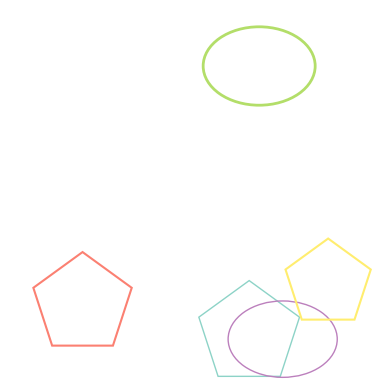[{"shape": "pentagon", "thickness": 1, "radius": 0.69, "center": [0.647, 0.134]}, {"shape": "pentagon", "thickness": 1.5, "radius": 0.67, "center": [0.214, 0.211]}, {"shape": "oval", "thickness": 2, "radius": 0.73, "center": [0.673, 0.829]}, {"shape": "oval", "thickness": 1, "radius": 0.71, "center": [0.734, 0.119]}, {"shape": "pentagon", "thickness": 1.5, "radius": 0.58, "center": [0.852, 0.264]}]